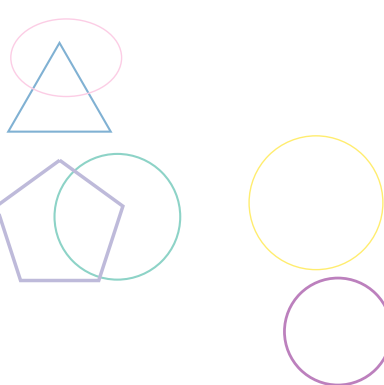[{"shape": "circle", "thickness": 1.5, "radius": 0.82, "center": [0.305, 0.437]}, {"shape": "pentagon", "thickness": 2.5, "radius": 0.86, "center": [0.155, 0.411]}, {"shape": "triangle", "thickness": 1.5, "radius": 0.77, "center": [0.155, 0.735]}, {"shape": "oval", "thickness": 1, "radius": 0.72, "center": [0.172, 0.85]}, {"shape": "circle", "thickness": 2, "radius": 0.69, "center": [0.878, 0.139]}, {"shape": "circle", "thickness": 1, "radius": 0.87, "center": [0.821, 0.473]}]